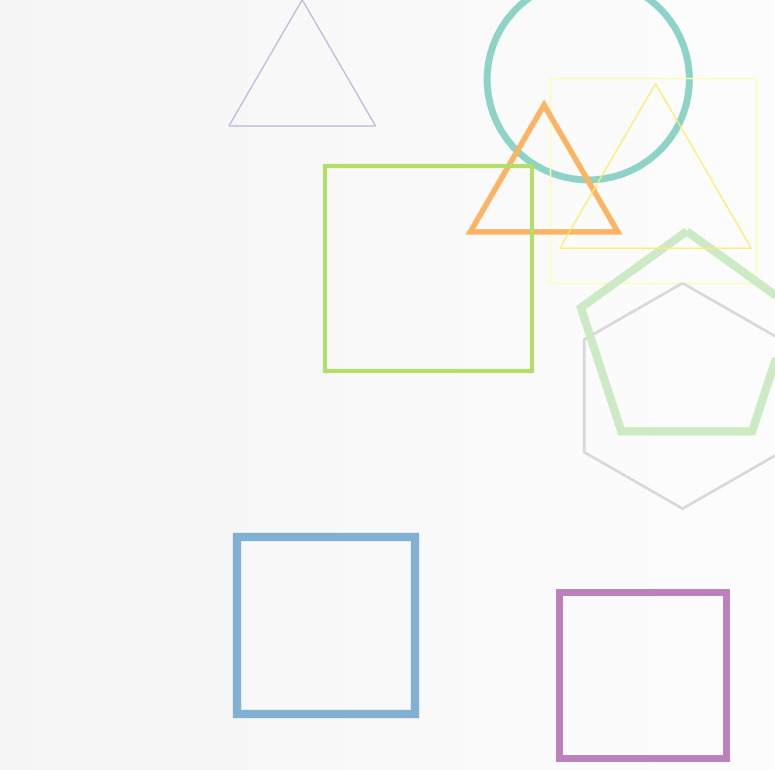[{"shape": "circle", "thickness": 2.5, "radius": 0.65, "center": [0.759, 0.897]}, {"shape": "square", "thickness": 0.5, "radius": 0.66, "center": [0.843, 0.766]}, {"shape": "triangle", "thickness": 0.5, "radius": 0.55, "center": [0.39, 0.891]}, {"shape": "square", "thickness": 3, "radius": 0.57, "center": [0.421, 0.188]}, {"shape": "triangle", "thickness": 2, "radius": 0.55, "center": [0.702, 0.754]}, {"shape": "square", "thickness": 1.5, "radius": 0.67, "center": [0.553, 0.651]}, {"shape": "hexagon", "thickness": 1, "radius": 0.73, "center": [0.881, 0.486]}, {"shape": "square", "thickness": 2.5, "radius": 0.54, "center": [0.829, 0.124]}, {"shape": "pentagon", "thickness": 3, "radius": 0.72, "center": [0.886, 0.556]}, {"shape": "triangle", "thickness": 0.5, "radius": 0.71, "center": [0.846, 0.749]}]